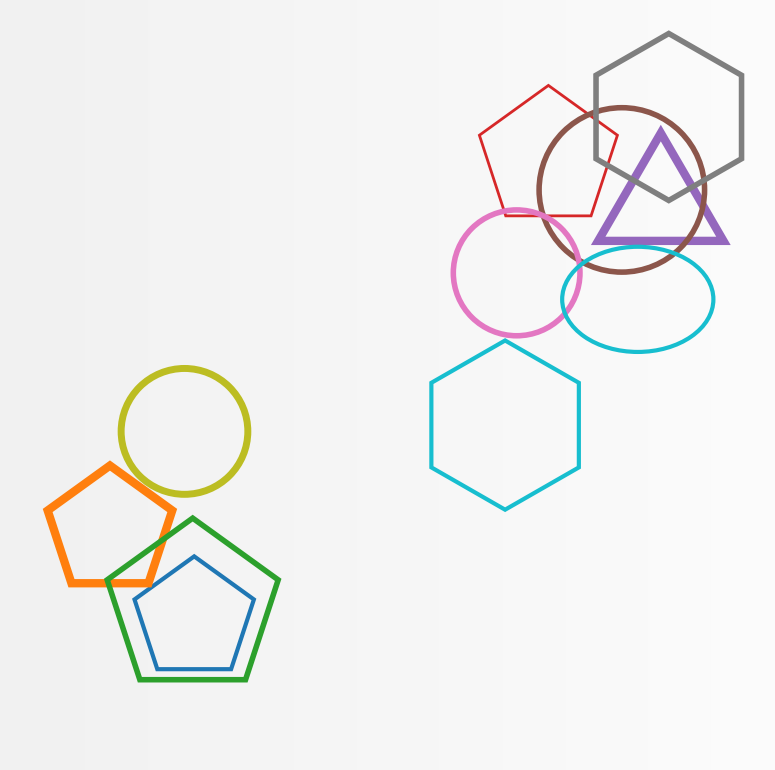[{"shape": "pentagon", "thickness": 1.5, "radius": 0.4, "center": [0.251, 0.196]}, {"shape": "pentagon", "thickness": 3, "radius": 0.42, "center": [0.142, 0.311]}, {"shape": "pentagon", "thickness": 2, "radius": 0.58, "center": [0.249, 0.211]}, {"shape": "pentagon", "thickness": 1, "radius": 0.47, "center": [0.708, 0.795]}, {"shape": "triangle", "thickness": 3, "radius": 0.47, "center": [0.853, 0.734]}, {"shape": "circle", "thickness": 2, "radius": 0.53, "center": [0.802, 0.753]}, {"shape": "circle", "thickness": 2, "radius": 0.41, "center": [0.667, 0.646]}, {"shape": "hexagon", "thickness": 2, "radius": 0.54, "center": [0.863, 0.848]}, {"shape": "circle", "thickness": 2.5, "radius": 0.41, "center": [0.238, 0.44]}, {"shape": "hexagon", "thickness": 1.5, "radius": 0.55, "center": [0.652, 0.448]}, {"shape": "oval", "thickness": 1.5, "radius": 0.49, "center": [0.823, 0.611]}]